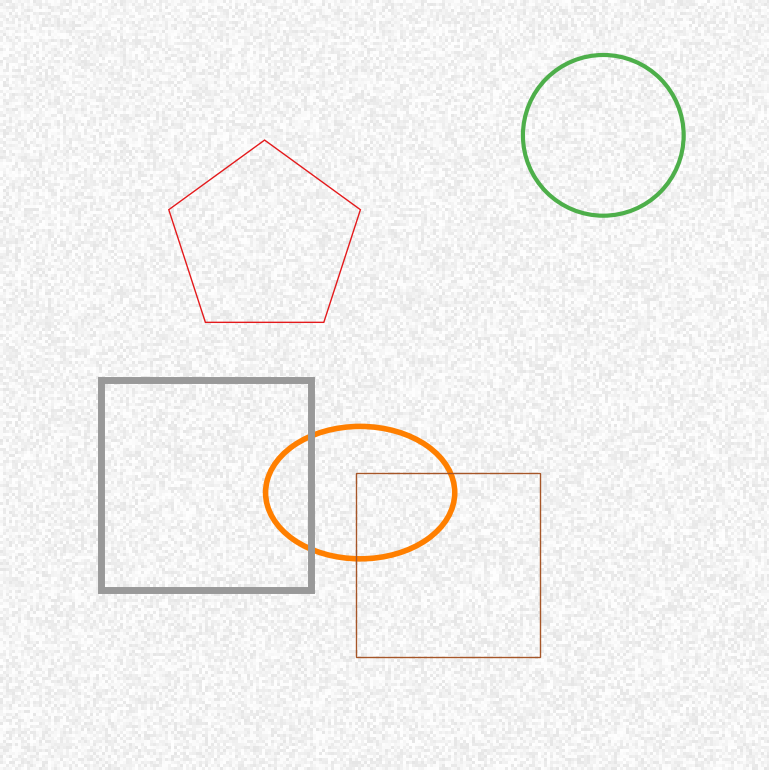[{"shape": "pentagon", "thickness": 0.5, "radius": 0.65, "center": [0.344, 0.687]}, {"shape": "circle", "thickness": 1.5, "radius": 0.52, "center": [0.784, 0.824]}, {"shape": "oval", "thickness": 2, "radius": 0.61, "center": [0.468, 0.36]}, {"shape": "square", "thickness": 0.5, "radius": 0.6, "center": [0.582, 0.266]}, {"shape": "square", "thickness": 2.5, "radius": 0.68, "center": [0.268, 0.37]}]